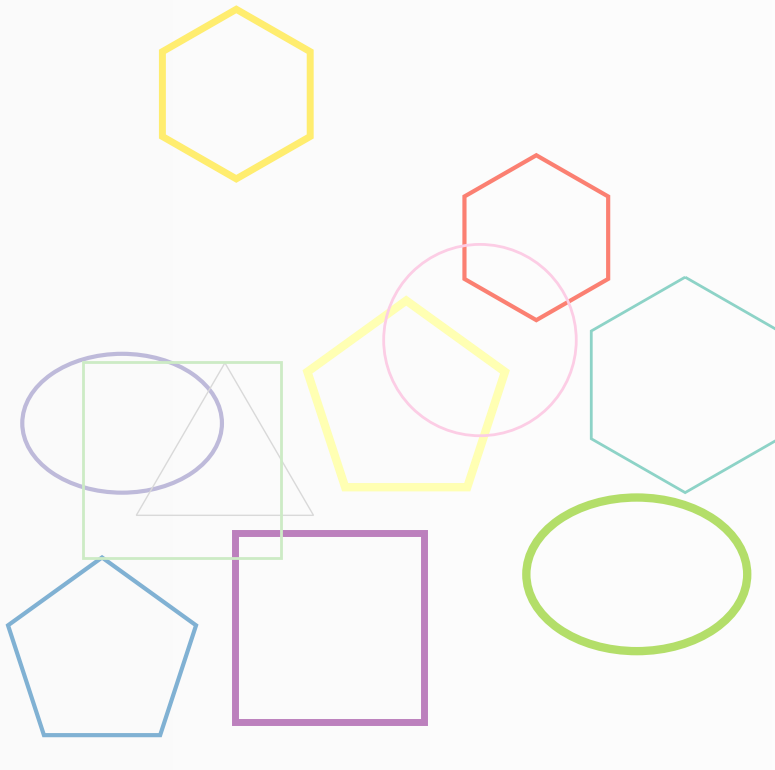[{"shape": "hexagon", "thickness": 1, "radius": 0.7, "center": [0.884, 0.5]}, {"shape": "pentagon", "thickness": 3, "radius": 0.67, "center": [0.524, 0.476]}, {"shape": "oval", "thickness": 1.5, "radius": 0.64, "center": [0.158, 0.45]}, {"shape": "hexagon", "thickness": 1.5, "radius": 0.54, "center": [0.692, 0.691]}, {"shape": "pentagon", "thickness": 1.5, "radius": 0.64, "center": [0.132, 0.148]}, {"shape": "oval", "thickness": 3, "radius": 0.71, "center": [0.822, 0.254]}, {"shape": "circle", "thickness": 1, "radius": 0.62, "center": [0.619, 0.558]}, {"shape": "triangle", "thickness": 0.5, "radius": 0.66, "center": [0.29, 0.397]}, {"shape": "square", "thickness": 2.5, "radius": 0.61, "center": [0.425, 0.185]}, {"shape": "square", "thickness": 1, "radius": 0.64, "center": [0.235, 0.402]}, {"shape": "hexagon", "thickness": 2.5, "radius": 0.55, "center": [0.305, 0.878]}]